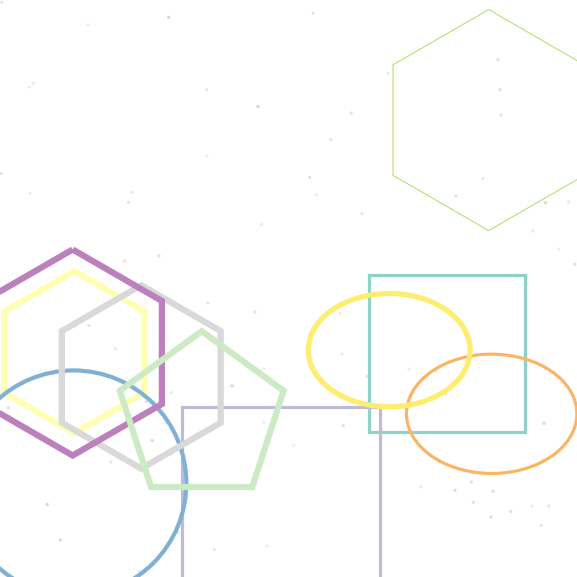[{"shape": "square", "thickness": 1.5, "radius": 0.68, "center": [0.774, 0.387]}, {"shape": "hexagon", "thickness": 3, "radius": 0.7, "center": [0.129, 0.389]}, {"shape": "square", "thickness": 1.5, "radius": 0.86, "center": [0.487, 0.123]}, {"shape": "circle", "thickness": 2, "radius": 0.98, "center": [0.127, 0.162]}, {"shape": "oval", "thickness": 1.5, "radius": 0.74, "center": [0.851, 0.283]}, {"shape": "hexagon", "thickness": 0.5, "radius": 0.96, "center": [0.846, 0.791]}, {"shape": "hexagon", "thickness": 3, "radius": 0.79, "center": [0.245, 0.347]}, {"shape": "hexagon", "thickness": 3, "radius": 0.89, "center": [0.126, 0.389]}, {"shape": "pentagon", "thickness": 3, "radius": 0.75, "center": [0.349, 0.276]}, {"shape": "oval", "thickness": 2.5, "radius": 0.7, "center": [0.674, 0.393]}]